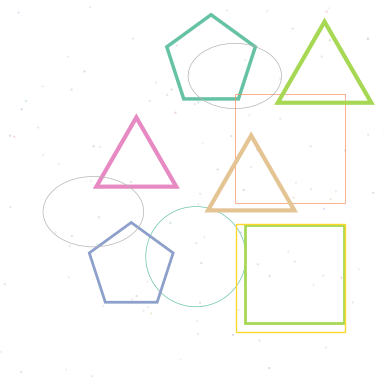[{"shape": "pentagon", "thickness": 2.5, "radius": 0.6, "center": [0.548, 0.841]}, {"shape": "circle", "thickness": 0.5, "radius": 0.65, "center": [0.509, 0.333]}, {"shape": "square", "thickness": 0.5, "radius": 0.71, "center": [0.753, 0.614]}, {"shape": "pentagon", "thickness": 2, "radius": 0.57, "center": [0.341, 0.308]}, {"shape": "triangle", "thickness": 3, "radius": 0.6, "center": [0.354, 0.575]}, {"shape": "triangle", "thickness": 3, "radius": 0.7, "center": [0.843, 0.803]}, {"shape": "square", "thickness": 2, "radius": 0.64, "center": [0.765, 0.288]}, {"shape": "square", "thickness": 1, "radius": 0.7, "center": [0.754, 0.277]}, {"shape": "triangle", "thickness": 3, "radius": 0.65, "center": [0.652, 0.518]}, {"shape": "oval", "thickness": 0.5, "radius": 0.61, "center": [0.61, 0.803]}, {"shape": "oval", "thickness": 0.5, "radius": 0.65, "center": [0.243, 0.45]}]